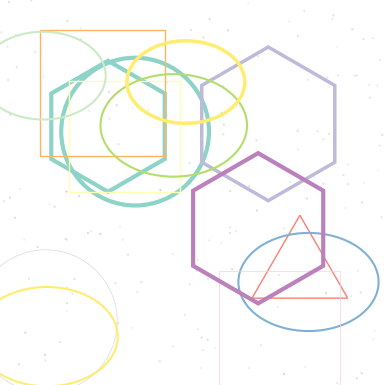[{"shape": "hexagon", "thickness": 3, "radius": 0.85, "center": [0.281, 0.672]}, {"shape": "circle", "thickness": 3, "radius": 0.96, "center": [0.351, 0.658]}, {"shape": "square", "thickness": 1, "radius": 0.72, "center": [0.324, 0.645]}, {"shape": "hexagon", "thickness": 2.5, "radius": 1.0, "center": [0.697, 0.678]}, {"shape": "triangle", "thickness": 1, "radius": 0.72, "center": [0.779, 0.297]}, {"shape": "oval", "thickness": 1.5, "radius": 0.91, "center": [0.801, 0.268]}, {"shape": "square", "thickness": 1, "radius": 0.81, "center": [0.267, 0.758]}, {"shape": "oval", "thickness": 1.5, "radius": 0.95, "center": [0.451, 0.674]}, {"shape": "square", "thickness": 0.5, "radius": 0.78, "center": [0.725, 0.14]}, {"shape": "circle", "thickness": 0.5, "radius": 0.93, "center": [0.119, 0.165]}, {"shape": "hexagon", "thickness": 3, "radius": 0.98, "center": [0.671, 0.407]}, {"shape": "oval", "thickness": 1.5, "radius": 0.81, "center": [0.112, 0.804]}, {"shape": "oval", "thickness": 2.5, "radius": 0.77, "center": [0.483, 0.787]}, {"shape": "oval", "thickness": 1.5, "radius": 0.92, "center": [0.122, 0.126]}]